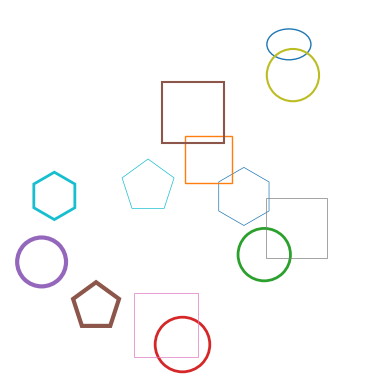[{"shape": "hexagon", "thickness": 0.5, "radius": 0.38, "center": [0.633, 0.49]}, {"shape": "oval", "thickness": 1, "radius": 0.29, "center": [0.75, 0.885]}, {"shape": "square", "thickness": 1, "radius": 0.31, "center": [0.542, 0.585]}, {"shape": "circle", "thickness": 2, "radius": 0.34, "center": [0.686, 0.339]}, {"shape": "circle", "thickness": 2, "radius": 0.35, "center": [0.474, 0.105]}, {"shape": "circle", "thickness": 3, "radius": 0.32, "center": [0.108, 0.32]}, {"shape": "square", "thickness": 1.5, "radius": 0.4, "center": [0.501, 0.707]}, {"shape": "pentagon", "thickness": 3, "radius": 0.31, "center": [0.25, 0.204]}, {"shape": "square", "thickness": 0.5, "radius": 0.41, "center": [0.431, 0.156]}, {"shape": "square", "thickness": 0.5, "radius": 0.39, "center": [0.77, 0.408]}, {"shape": "circle", "thickness": 1.5, "radius": 0.34, "center": [0.761, 0.805]}, {"shape": "hexagon", "thickness": 2, "radius": 0.31, "center": [0.141, 0.491]}, {"shape": "pentagon", "thickness": 0.5, "radius": 0.35, "center": [0.385, 0.516]}]